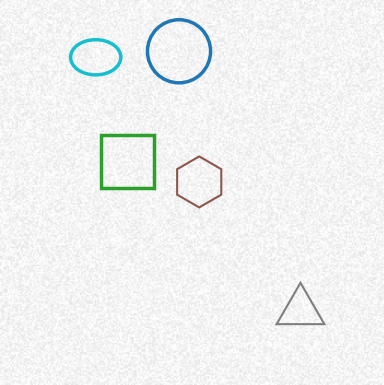[{"shape": "circle", "thickness": 2.5, "radius": 0.41, "center": [0.465, 0.867]}, {"shape": "square", "thickness": 2.5, "radius": 0.34, "center": [0.332, 0.581]}, {"shape": "hexagon", "thickness": 1.5, "radius": 0.33, "center": [0.517, 0.527]}, {"shape": "triangle", "thickness": 1.5, "radius": 0.36, "center": [0.781, 0.194]}, {"shape": "oval", "thickness": 2.5, "radius": 0.33, "center": [0.249, 0.851]}]